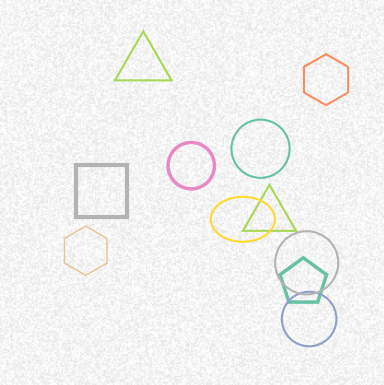[{"shape": "circle", "thickness": 1.5, "radius": 0.38, "center": [0.677, 0.614]}, {"shape": "pentagon", "thickness": 2.5, "radius": 0.32, "center": [0.788, 0.267]}, {"shape": "hexagon", "thickness": 1.5, "radius": 0.33, "center": [0.847, 0.793]}, {"shape": "circle", "thickness": 1.5, "radius": 0.35, "center": [0.803, 0.171]}, {"shape": "circle", "thickness": 2.5, "radius": 0.3, "center": [0.497, 0.57]}, {"shape": "triangle", "thickness": 1.5, "radius": 0.42, "center": [0.372, 0.834]}, {"shape": "triangle", "thickness": 1.5, "radius": 0.4, "center": [0.7, 0.44]}, {"shape": "oval", "thickness": 1.5, "radius": 0.42, "center": [0.631, 0.43]}, {"shape": "hexagon", "thickness": 1, "radius": 0.32, "center": [0.223, 0.349]}, {"shape": "square", "thickness": 3, "radius": 0.34, "center": [0.264, 0.504]}, {"shape": "circle", "thickness": 1.5, "radius": 0.41, "center": [0.797, 0.318]}]